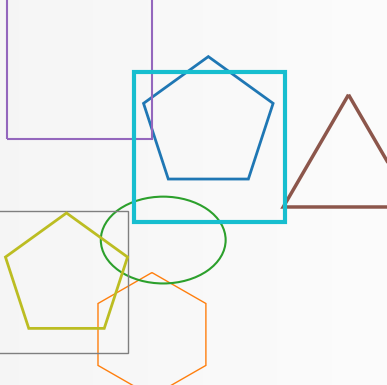[{"shape": "pentagon", "thickness": 2, "radius": 0.88, "center": [0.538, 0.677]}, {"shape": "hexagon", "thickness": 1, "radius": 0.8, "center": [0.392, 0.131]}, {"shape": "oval", "thickness": 1.5, "radius": 0.81, "center": [0.421, 0.376]}, {"shape": "square", "thickness": 1.5, "radius": 0.93, "center": [0.205, 0.826]}, {"shape": "triangle", "thickness": 2.5, "radius": 0.97, "center": [0.899, 0.56]}, {"shape": "square", "thickness": 1, "radius": 0.93, "center": [0.146, 0.267]}, {"shape": "pentagon", "thickness": 2, "radius": 0.83, "center": [0.172, 0.281]}, {"shape": "square", "thickness": 3, "radius": 0.97, "center": [0.54, 0.618]}]